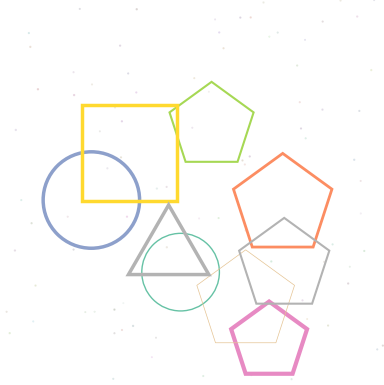[{"shape": "circle", "thickness": 1, "radius": 0.5, "center": [0.469, 0.293]}, {"shape": "pentagon", "thickness": 2, "radius": 0.67, "center": [0.734, 0.467]}, {"shape": "circle", "thickness": 2.5, "radius": 0.63, "center": [0.237, 0.48]}, {"shape": "pentagon", "thickness": 3, "radius": 0.52, "center": [0.699, 0.113]}, {"shape": "pentagon", "thickness": 1.5, "radius": 0.57, "center": [0.55, 0.673]}, {"shape": "square", "thickness": 2.5, "radius": 0.62, "center": [0.337, 0.603]}, {"shape": "pentagon", "thickness": 0.5, "radius": 0.67, "center": [0.638, 0.218]}, {"shape": "pentagon", "thickness": 1.5, "radius": 0.62, "center": [0.738, 0.311]}, {"shape": "triangle", "thickness": 2.5, "radius": 0.6, "center": [0.438, 0.347]}]